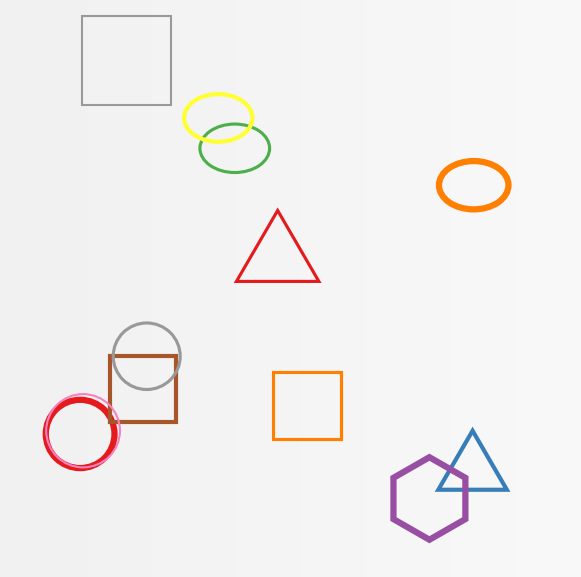[{"shape": "circle", "thickness": 3, "radius": 0.3, "center": [0.138, 0.248]}, {"shape": "triangle", "thickness": 1.5, "radius": 0.41, "center": [0.478, 0.553]}, {"shape": "triangle", "thickness": 2, "radius": 0.34, "center": [0.813, 0.185]}, {"shape": "oval", "thickness": 1.5, "radius": 0.3, "center": [0.404, 0.742]}, {"shape": "hexagon", "thickness": 3, "radius": 0.36, "center": [0.739, 0.136]}, {"shape": "oval", "thickness": 3, "radius": 0.3, "center": [0.815, 0.678]}, {"shape": "square", "thickness": 1.5, "radius": 0.29, "center": [0.529, 0.297]}, {"shape": "oval", "thickness": 2, "radius": 0.29, "center": [0.375, 0.795]}, {"shape": "square", "thickness": 2, "radius": 0.29, "center": [0.246, 0.325]}, {"shape": "circle", "thickness": 1, "radius": 0.32, "center": [0.143, 0.253]}, {"shape": "circle", "thickness": 1.5, "radius": 0.29, "center": [0.252, 0.382]}, {"shape": "square", "thickness": 1, "radius": 0.39, "center": [0.218, 0.894]}]